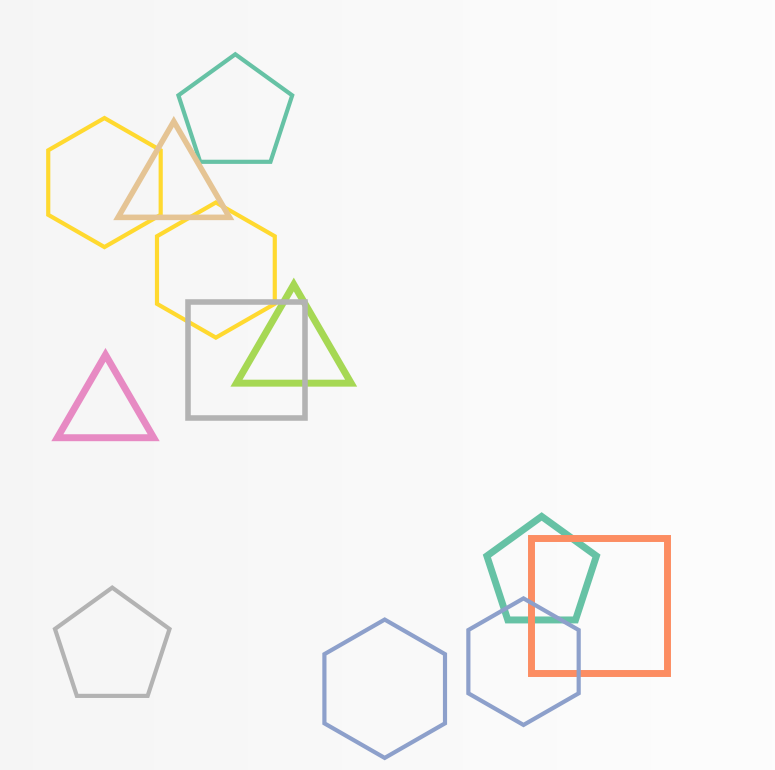[{"shape": "pentagon", "thickness": 1.5, "radius": 0.39, "center": [0.304, 0.852]}, {"shape": "pentagon", "thickness": 2.5, "radius": 0.37, "center": [0.699, 0.255]}, {"shape": "square", "thickness": 2.5, "radius": 0.44, "center": [0.773, 0.213]}, {"shape": "hexagon", "thickness": 1.5, "radius": 0.41, "center": [0.676, 0.141]}, {"shape": "hexagon", "thickness": 1.5, "radius": 0.45, "center": [0.496, 0.106]}, {"shape": "triangle", "thickness": 2.5, "radius": 0.36, "center": [0.136, 0.467]}, {"shape": "triangle", "thickness": 2.5, "radius": 0.43, "center": [0.379, 0.545]}, {"shape": "hexagon", "thickness": 1.5, "radius": 0.44, "center": [0.279, 0.649]}, {"shape": "hexagon", "thickness": 1.5, "radius": 0.42, "center": [0.135, 0.763]}, {"shape": "triangle", "thickness": 2, "radius": 0.42, "center": [0.224, 0.759]}, {"shape": "pentagon", "thickness": 1.5, "radius": 0.39, "center": [0.145, 0.159]}, {"shape": "square", "thickness": 2, "radius": 0.38, "center": [0.318, 0.532]}]